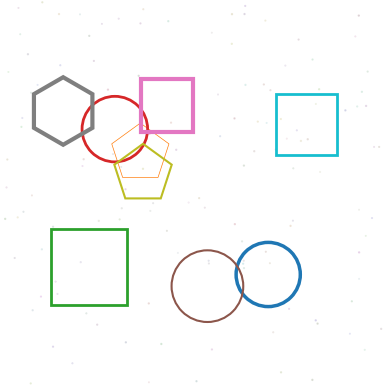[{"shape": "circle", "thickness": 2.5, "radius": 0.42, "center": [0.697, 0.287]}, {"shape": "pentagon", "thickness": 0.5, "radius": 0.39, "center": [0.365, 0.602]}, {"shape": "square", "thickness": 2, "radius": 0.49, "center": [0.231, 0.306]}, {"shape": "circle", "thickness": 2, "radius": 0.43, "center": [0.298, 0.665]}, {"shape": "circle", "thickness": 1.5, "radius": 0.47, "center": [0.539, 0.257]}, {"shape": "square", "thickness": 3, "radius": 0.34, "center": [0.434, 0.727]}, {"shape": "hexagon", "thickness": 3, "radius": 0.44, "center": [0.164, 0.712]}, {"shape": "pentagon", "thickness": 1.5, "radius": 0.39, "center": [0.372, 0.548]}, {"shape": "square", "thickness": 2, "radius": 0.39, "center": [0.797, 0.677]}]